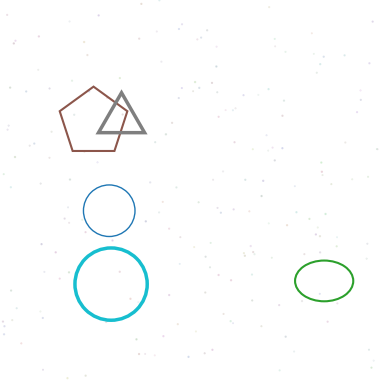[{"shape": "circle", "thickness": 1, "radius": 0.33, "center": [0.284, 0.453]}, {"shape": "oval", "thickness": 1.5, "radius": 0.38, "center": [0.842, 0.27]}, {"shape": "pentagon", "thickness": 1.5, "radius": 0.46, "center": [0.243, 0.683]}, {"shape": "triangle", "thickness": 2.5, "radius": 0.35, "center": [0.316, 0.69]}, {"shape": "circle", "thickness": 2.5, "radius": 0.47, "center": [0.289, 0.262]}]